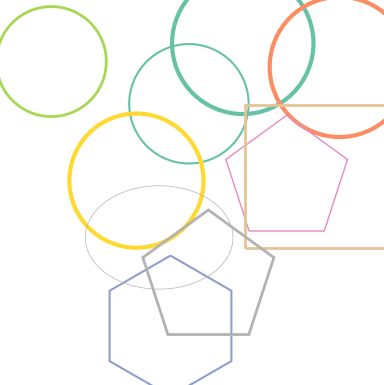[{"shape": "circle", "thickness": 3, "radius": 0.92, "center": [0.631, 0.888]}, {"shape": "circle", "thickness": 1.5, "radius": 0.78, "center": [0.491, 0.73]}, {"shape": "circle", "thickness": 3, "radius": 0.91, "center": [0.882, 0.826]}, {"shape": "hexagon", "thickness": 1.5, "radius": 0.91, "center": [0.443, 0.153]}, {"shape": "pentagon", "thickness": 1, "radius": 0.83, "center": [0.745, 0.534]}, {"shape": "circle", "thickness": 2, "radius": 0.71, "center": [0.133, 0.84]}, {"shape": "circle", "thickness": 3, "radius": 0.87, "center": [0.354, 0.531]}, {"shape": "square", "thickness": 2, "radius": 0.93, "center": [0.822, 0.543]}, {"shape": "pentagon", "thickness": 2, "radius": 0.89, "center": [0.541, 0.276]}, {"shape": "oval", "thickness": 0.5, "radius": 0.96, "center": [0.413, 0.383]}]